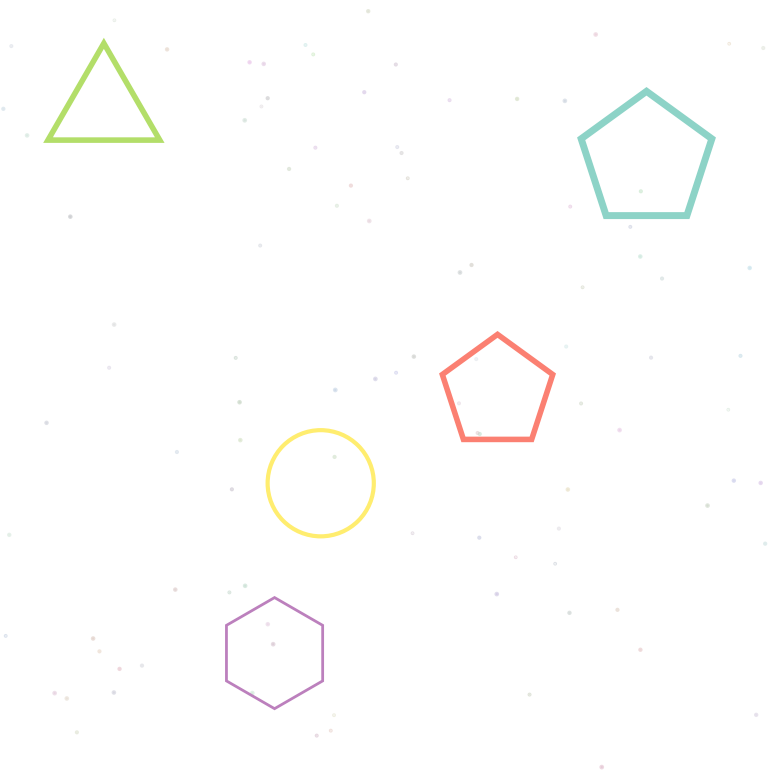[{"shape": "pentagon", "thickness": 2.5, "radius": 0.45, "center": [0.84, 0.792]}, {"shape": "pentagon", "thickness": 2, "radius": 0.38, "center": [0.646, 0.49]}, {"shape": "triangle", "thickness": 2, "radius": 0.42, "center": [0.135, 0.86]}, {"shape": "hexagon", "thickness": 1, "radius": 0.36, "center": [0.357, 0.152]}, {"shape": "circle", "thickness": 1.5, "radius": 0.34, "center": [0.417, 0.372]}]